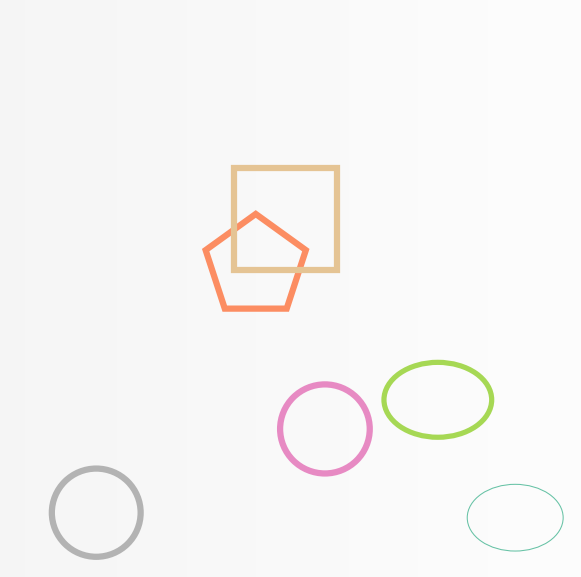[{"shape": "oval", "thickness": 0.5, "radius": 0.41, "center": [0.886, 0.103]}, {"shape": "pentagon", "thickness": 3, "radius": 0.45, "center": [0.44, 0.538]}, {"shape": "circle", "thickness": 3, "radius": 0.39, "center": [0.559, 0.256]}, {"shape": "oval", "thickness": 2.5, "radius": 0.46, "center": [0.753, 0.307]}, {"shape": "square", "thickness": 3, "radius": 0.44, "center": [0.491, 0.62]}, {"shape": "circle", "thickness": 3, "radius": 0.38, "center": [0.166, 0.111]}]